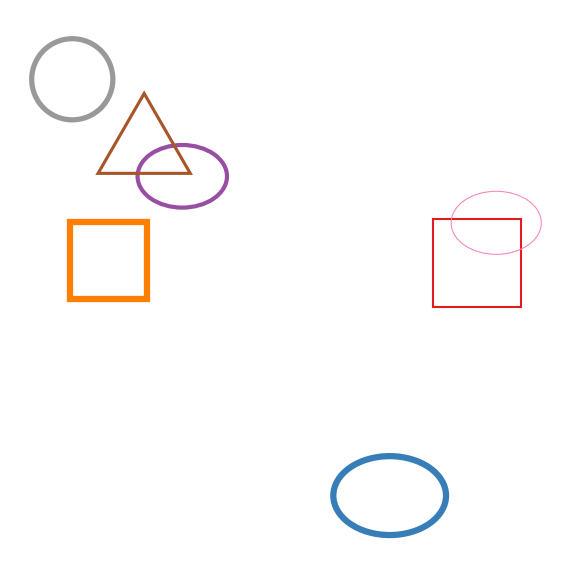[{"shape": "square", "thickness": 1, "radius": 0.38, "center": [0.826, 0.544]}, {"shape": "oval", "thickness": 3, "radius": 0.49, "center": [0.675, 0.141]}, {"shape": "oval", "thickness": 2, "radius": 0.39, "center": [0.316, 0.694]}, {"shape": "square", "thickness": 3, "radius": 0.33, "center": [0.187, 0.549]}, {"shape": "triangle", "thickness": 1.5, "radius": 0.46, "center": [0.25, 0.745]}, {"shape": "oval", "thickness": 0.5, "radius": 0.39, "center": [0.859, 0.613]}, {"shape": "circle", "thickness": 2.5, "radius": 0.35, "center": [0.125, 0.862]}]